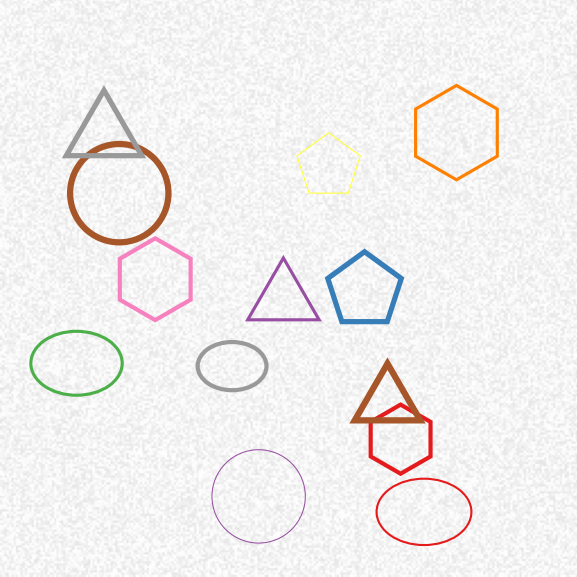[{"shape": "hexagon", "thickness": 2, "radius": 0.3, "center": [0.694, 0.239]}, {"shape": "oval", "thickness": 1, "radius": 0.41, "center": [0.734, 0.113]}, {"shape": "pentagon", "thickness": 2.5, "radius": 0.33, "center": [0.631, 0.496]}, {"shape": "oval", "thickness": 1.5, "radius": 0.4, "center": [0.133, 0.37]}, {"shape": "circle", "thickness": 0.5, "radius": 0.4, "center": [0.448, 0.14]}, {"shape": "triangle", "thickness": 1.5, "radius": 0.36, "center": [0.491, 0.481]}, {"shape": "hexagon", "thickness": 1.5, "radius": 0.41, "center": [0.79, 0.769]}, {"shape": "pentagon", "thickness": 0.5, "radius": 0.29, "center": [0.569, 0.711]}, {"shape": "triangle", "thickness": 3, "radius": 0.33, "center": [0.671, 0.304]}, {"shape": "circle", "thickness": 3, "radius": 0.43, "center": [0.207, 0.665]}, {"shape": "hexagon", "thickness": 2, "radius": 0.35, "center": [0.269, 0.516]}, {"shape": "triangle", "thickness": 2.5, "radius": 0.38, "center": [0.18, 0.767]}, {"shape": "oval", "thickness": 2, "radius": 0.3, "center": [0.402, 0.365]}]